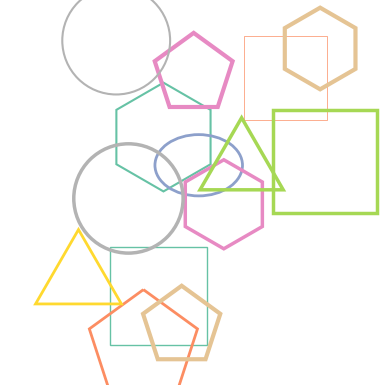[{"shape": "square", "thickness": 1, "radius": 0.63, "center": [0.412, 0.231]}, {"shape": "hexagon", "thickness": 1.5, "radius": 0.71, "center": [0.425, 0.644]}, {"shape": "pentagon", "thickness": 2, "radius": 0.74, "center": [0.373, 0.1]}, {"shape": "square", "thickness": 0.5, "radius": 0.54, "center": [0.742, 0.797]}, {"shape": "oval", "thickness": 2, "radius": 0.57, "center": [0.516, 0.571]}, {"shape": "hexagon", "thickness": 2.5, "radius": 0.58, "center": [0.581, 0.469]}, {"shape": "pentagon", "thickness": 3, "radius": 0.53, "center": [0.503, 0.808]}, {"shape": "square", "thickness": 2.5, "radius": 0.67, "center": [0.843, 0.581]}, {"shape": "triangle", "thickness": 2.5, "radius": 0.62, "center": [0.628, 0.569]}, {"shape": "triangle", "thickness": 2, "radius": 0.64, "center": [0.204, 0.275]}, {"shape": "hexagon", "thickness": 3, "radius": 0.53, "center": [0.832, 0.874]}, {"shape": "pentagon", "thickness": 3, "radius": 0.53, "center": [0.472, 0.152]}, {"shape": "circle", "thickness": 1.5, "radius": 0.7, "center": [0.302, 0.895]}, {"shape": "circle", "thickness": 2.5, "radius": 0.71, "center": [0.334, 0.485]}]